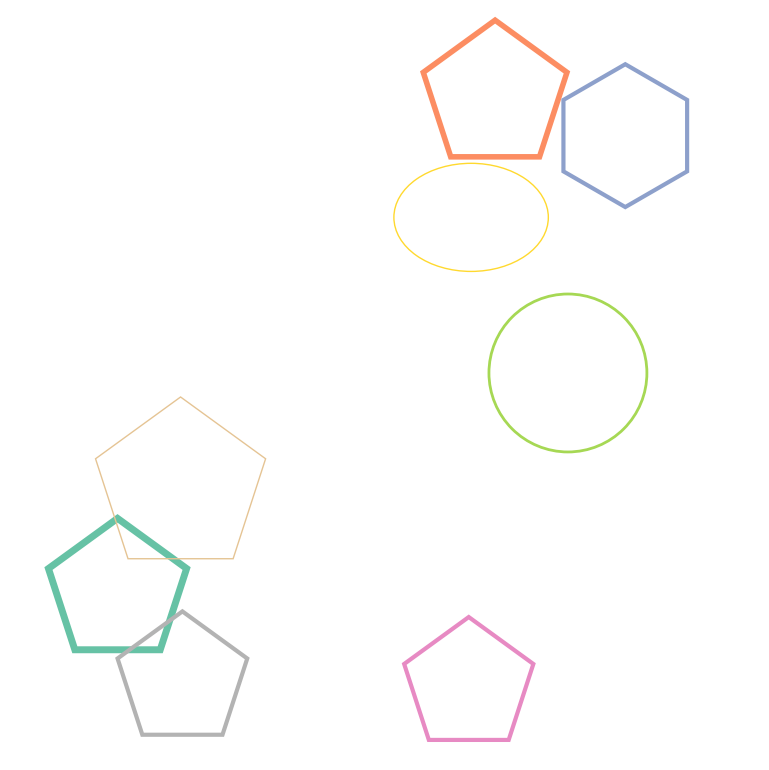[{"shape": "pentagon", "thickness": 2.5, "radius": 0.47, "center": [0.153, 0.232]}, {"shape": "pentagon", "thickness": 2, "radius": 0.49, "center": [0.643, 0.876]}, {"shape": "hexagon", "thickness": 1.5, "radius": 0.46, "center": [0.812, 0.824]}, {"shape": "pentagon", "thickness": 1.5, "radius": 0.44, "center": [0.609, 0.11]}, {"shape": "circle", "thickness": 1, "radius": 0.51, "center": [0.738, 0.516]}, {"shape": "oval", "thickness": 0.5, "radius": 0.5, "center": [0.612, 0.718]}, {"shape": "pentagon", "thickness": 0.5, "radius": 0.58, "center": [0.235, 0.368]}, {"shape": "pentagon", "thickness": 1.5, "radius": 0.44, "center": [0.237, 0.117]}]